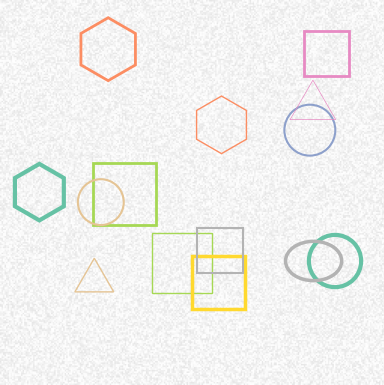[{"shape": "hexagon", "thickness": 3, "radius": 0.37, "center": [0.102, 0.501]}, {"shape": "circle", "thickness": 3, "radius": 0.34, "center": [0.87, 0.322]}, {"shape": "hexagon", "thickness": 1, "radius": 0.37, "center": [0.575, 0.676]}, {"shape": "hexagon", "thickness": 2, "radius": 0.41, "center": [0.281, 0.872]}, {"shape": "circle", "thickness": 1.5, "radius": 0.33, "center": [0.805, 0.662]}, {"shape": "square", "thickness": 2, "radius": 0.29, "center": [0.847, 0.862]}, {"shape": "triangle", "thickness": 0.5, "radius": 0.34, "center": [0.813, 0.724]}, {"shape": "square", "thickness": 2, "radius": 0.4, "center": [0.323, 0.495]}, {"shape": "square", "thickness": 1, "radius": 0.39, "center": [0.472, 0.317]}, {"shape": "square", "thickness": 2.5, "radius": 0.35, "center": [0.567, 0.265]}, {"shape": "triangle", "thickness": 1, "radius": 0.29, "center": [0.245, 0.271]}, {"shape": "circle", "thickness": 1.5, "radius": 0.3, "center": [0.262, 0.475]}, {"shape": "square", "thickness": 1.5, "radius": 0.3, "center": [0.571, 0.349]}, {"shape": "oval", "thickness": 2.5, "radius": 0.36, "center": [0.815, 0.322]}]